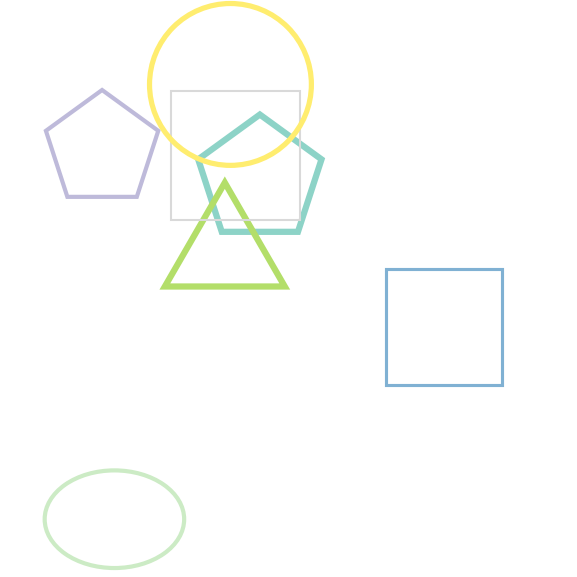[{"shape": "pentagon", "thickness": 3, "radius": 0.56, "center": [0.45, 0.689]}, {"shape": "pentagon", "thickness": 2, "radius": 0.51, "center": [0.177, 0.741]}, {"shape": "square", "thickness": 1.5, "radius": 0.5, "center": [0.769, 0.433]}, {"shape": "triangle", "thickness": 3, "radius": 0.6, "center": [0.389, 0.563]}, {"shape": "square", "thickness": 1, "radius": 0.56, "center": [0.409, 0.729]}, {"shape": "oval", "thickness": 2, "radius": 0.6, "center": [0.198, 0.1]}, {"shape": "circle", "thickness": 2.5, "radius": 0.7, "center": [0.399, 0.853]}]